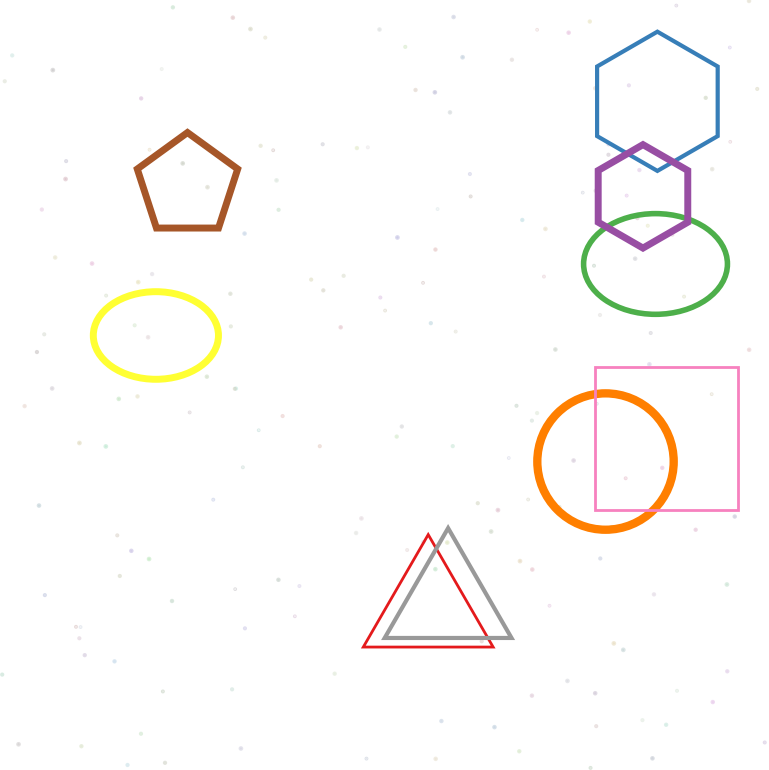[{"shape": "triangle", "thickness": 1, "radius": 0.49, "center": [0.556, 0.208]}, {"shape": "hexagon", "thickness": 1.5, "radius": 0.45, "center": [0.854, 0.868]}, {"shape": "oval", "thickness": 2, "radius": 0.47, "center": [0.851, 0.657]}, {"shape": "hexagon", "thickness": 2.5, "radius": 0.34, "center": [0.835, 0.745]}, {"shape": "circle", "thickness": 3, "radius": 0.44, "center": [0.786, 0.401]}, {"shape": "oval", "thickness": 2.5, "radius": 0.41, "center": [0.202, 0.564]}, {"shape": "pentagon", "thickness": 2.5, "radius": 0.34, "center": [0.243, 0.759]}, {"shape": "square", "thickness": 1, "radius": 0.46, "center": [0.865, 0.43]}, {"shape": "triangle", "thickness": 1.5, "radius": 0.48, "center": [0.582, 0.219]}]